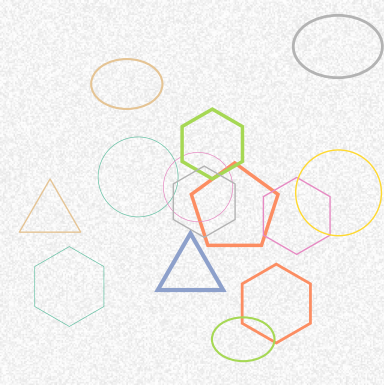[{"shape": "hexagon", "thickness": 0.5, "radius": 0.52, "center": [0.18, 0.256]}, {"shape": "circle", "thickness": 0.5, "radius": 0.52, "center": [0.359, 0.54]}, {"shape": "pentagon", "thickness": 2.5, "radius": 0.59, "center": [0.61, 0.458]}, {"shape": "hexagon", "thickness": 2, "radius": 0.51, "center": [0.718, 0.212]}, {"shape": "triangle", "thickness": 3, "radius": 0.49, "center": [0.495, 0.296]}, {"shape": "circle", "thickness": 0.5, "radius": 0.45, "center": [0.514, 0.514]}, {"shape": "hexagon", "thickness": 1, "radius": 0.5, "center": [0.771, 0.439]}, {"shape": "hexagon", "thickness": 2.5, "radius": 0.45, "center": [0.551, 0.626]}, {"shape": "oval", "thickness": 1.5, "radius": 0.41, "center": [0.632, 0.119]}, {"shape": "circle", "thickness": 1, "radius": 0.56, "center": [0.879, 0.499]}, {"shape": "oval", "thickness": 1.5, "radius": 0.46, "center": [0.329, 0.782]}, {"shape": "triangle", "thickness": 1, "radius": 0.46, "center": [0.13, 0.443]}, {"shape": "oval", "thickness": 2, "radius": 0.58, "center": [0.877, 0.879]}, {"shape": "hexagon", "thickness": 1, "radius": 0.46, "center": [0.53, 0.476]}]